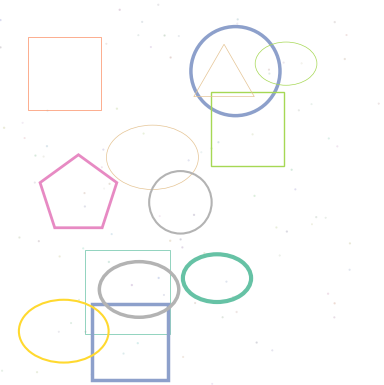[{"shape": "oval", "thickness": 3, "radius": 0.44, "center": [0.564, 0.278]}, {"shape": "square", "thickness": 0.5, "radius": 0.55, "center": [0.332, 0.242]}, {"shape": "square", "thickness": 0.5, "radius": 0.47, "center": [0.166, 0.809]}, {"shape": "square", "thickness": 2.5, "radius": 0.5, "center": [0.338, 0.112]}, {"shape": "circle", "thickness": 2.5, "radius": 0.58, "center": [0.612, 0.815]}, {"shape": "pentagon", "thickness": 2, "radius": 0.52, "center": [0.204, 0.493]}, {"shape": "oval", "thickness": 0.5, "radius": 0.4, "center": [0.743, 0.835]}, {"shape": "square", "thickness": 1, "radius": 0.47, "center": [0.643, 0.665]}, {"shape": "oval", "thickness": 1.5, "radius": 0.58, "center": [0.166, 0.14]}, {"shape": "oval", "thickness": 0.5, "radius": 0.6, "center": [0.396, 0.591]}, {"shape": "triangle", "thickness": 0.5, "radius": 0.45, "center": [0.582, 0.794]}, {"shape": "oval", "thickness": 2.5, "radius": 0.52, "center": [0.361, 0.248]}, {"shape": "circle", "thickness": 1.5, "radius": 0.41, "center": [0.469, 0.474]}]